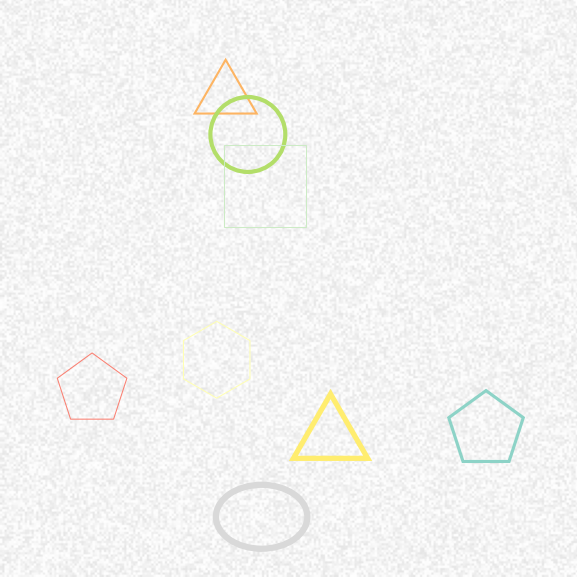[{"shape": "pentagon", "thickness": 1.5, "radius": 0.34, "center": [0.842, 0.255]}, {"shape": "hexagon", "thickness": 0.5, "radius": 0.33, "center": [0.375, 0.376]}, {"shape": "pentagon", "thickness": 0.5, "radius": 0.32, "center": [0.159, 0.325]}, {"shape": "triangle", "thickness": 1, "radius": 0.31, "center": [0.391, 0.834]}, {"shape": "circle", "thickness": 2, "radius": 0.32, "center": [0.429, 0.766]}, {"shape": "oval", "thickness": 3, "radius": 0.4, "center": [0.453, 0.104]}, {"shape": "square", "thickness": 0.5, "radius": 0.35, "center": [0.459, 0.677]}, {"shape": "triangle", "thickness": 2.5, "radius": 0.37, "center": [0.572, 0.243]}]